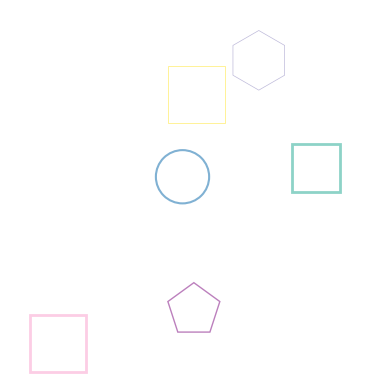[{"shape": "square", "thickness": 2, "radius": 0.31, "center": [0.82, 0.564]}, {"shape": "hexagon", "thickness": 0.5, "radius": 0.39, "center": [0.672, 0.843]}, {"shape": "circle", "thickness": 1.5, "radius": 0.35, "center": [0.474, 0.541]}, {"shape": "square", "thickness": 2, "radius": 0.37, "center": [0.151, 0.108]}, {"shape": "pentagon", "thickness": 1, "radius": 0.35, "center": [0.504, 0.195]}, {"shape": "square", "thickness": 0.5, "radius": 0.38, "center": [0.51, 0.755]}]